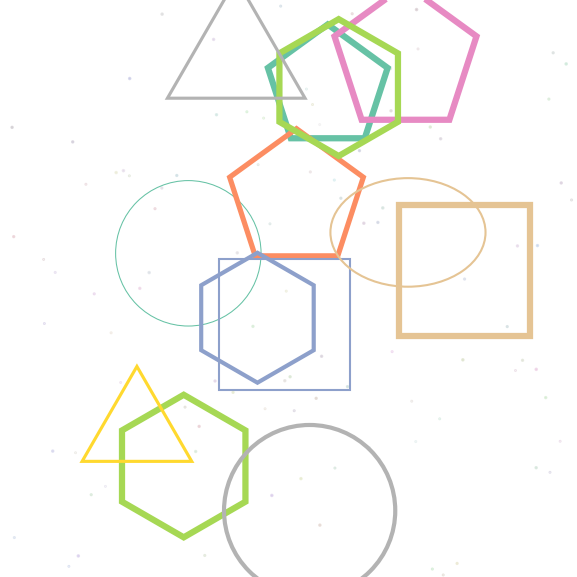[{"shape": "pentagon", "thickness": 3, "radius": 0.54, "center": [0.568, 0.848]}, {"shape": "circle", "thickness": 0.5, "radius": 0.63, "center": [0.326, 0.561]}, {"shape": "pentagon", "thickness": 2.5, "radius": 0.61, "center": [0.513, 0.655]}, {"shape": "square", "thickness": 1, "radius": 0.57, "center": [0.492, 0.436]}, {"shape": "hexagon", "thickness": 2, "radius": 0.56, "center": [0.446, 0.449]}, {"shape": "pentagon", "thickness": 3, "radius": 0.65, "center": [0.702, 0.896]}, {"shape": "hexagon", "thickness": 3, "radius": 0.59, "center": [0.586, 0.847]}, {"shape": "hexagon", "thickness": 3, "radius": 0.62, "center": [0.318, 0.192]}, {"shape": "triangle", "thickness": 1.5, "radius": 0.55, "center": [0.237, 0.255]}, {"shape": "square", "thickness": 3, "radius": 0.57, "center": [0.805, 0.531]}, {"shape": "oval", "thickness": 1, "radius": 0.67, "center": [0.706, 0.597]}, {"shape": "circle", "thickness": 2, "radius": 0.74, "center": [0.536, 0.115]}, {"shape": "triangle", "thickness": 1.5, "radius": 0.69, "center": [0.409, 0.898]}]